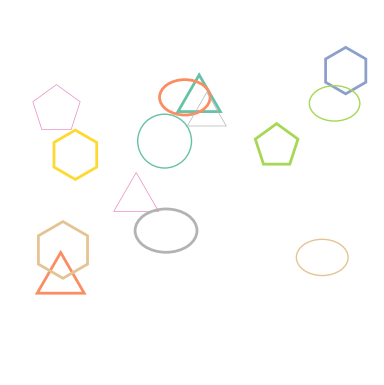[{"shape": "circle", "thickness": 1, "radius": 0.35, "center": [0.428, 0.633]}, {"shape": "triangle", "thickness": 2, "radius": 0.32, "center": [0.517, 0.742]}, {"shape": "triangle", "thickness": 2, "radius": 0.35, "center": [0.158, 0.274]}, {"shape": "oval", "thickness": 2, "radius": 0.33, "center": [0.48, 0.747]}, {"shape": "hexagon", "thickness": 2, "radius": 0.3, "center": [0.898, 0.817]}, {"shape": "triangle", "thickness": 0.5, "radius": 0.34, "center": [0.354, 0.484]}, {"shape": "pentagon", "thickness": 0.5, "radius": 0.32, "center": [0.147, 0.716]}, {"shape": "pentagon", "thickness": 2, "radius": 0.29, "center": [0.719, 0.621]}, {"shape": "oval", "thickness": 1, "radius": 0.33, "center": [0.869, 0.732]}, {"shape": "hexagon", "thickness": 2, "radius": 0.32, "center": [0.196, 0.598]}, {"shape": "hexagon", "thickness": 2, "radius": 0.37, "center": [0.164, 0.351]}, {"shape": "oval", "thickness": 1, "radius": 0.34, "center": [0.837, 0.331]}, {"shape": "triangle", "thickness": 0.5, "radius": 0.29, "center": [0.537, 0.702]}, {"shape": "oval", "thickness": 2, "radius": 0.4, "center": [0.431, 0.401]}]